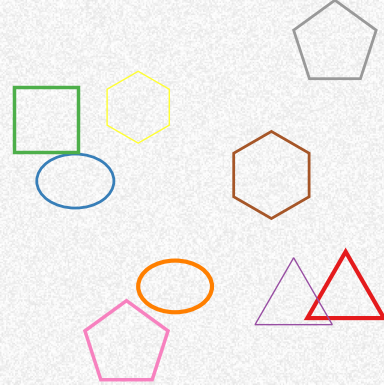[{"shape": "triangle", "thickness": 3, "radius": 0.57, "center": [0.898, 0.231]}, {"shape": "oval", "thickness": 2, "radius": 0.5, "center": [0.196, 0.53]}, {"shape": "square", "thickness": 2.5, "radius": 0.42, "center": [0.12, 0.689]}, {"shape": "triangle", "thickness": 1, "radius": 0.58, "center": [0.763, 0.215]}, {"shape": "oval", "thickness": 3, "radius": 0.48, "center": [0.455, 0.256]}, {"shape": "hexagon", "thickness": 1, "radius": 0.47, "center": [0.359, 0.722]}, {"shape": "hexagon", "thickness": 2, "radius": 0.57, "center": [0.705, 0.545]}, {"shape": "pentagon", "thickness": 2.5, "radius": 0.57, "center": [0.329, 0.106]}, {"shape": "pentagon", "thickness": 2, "radius": 0.56, "center": [0.87, 0.887]}]